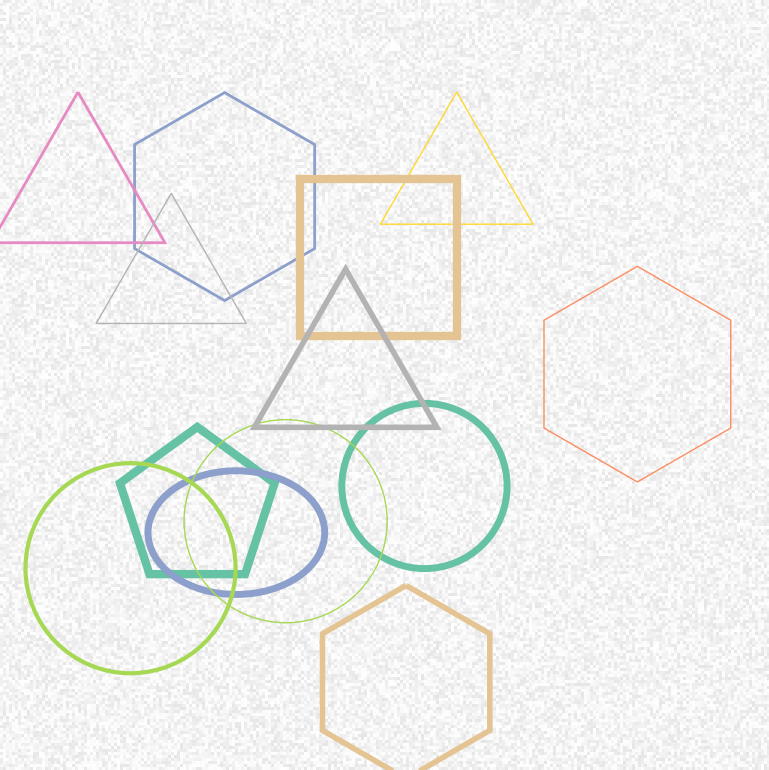[{"shape": "pentagon", "thickness": 3, "radius": 0.53, "center": [0.256, 0.34]}, {"shape": "circle", "thickness": 2.5, "radius": 0.54, "center": [0.551, 0.369]}, {"shape": "hexagon", "thickness": 0.5, "radius": 0.7, "center": [0.828, 0.514]}, {"shape": "oval", "thickness": 2.5, "radius": 0.57, "center": [0.307, 0.308]}, {"shape": "hexagon", "thickness": 1, "radius": 0.68, "center": [0.292, 0.745]}, {"shape": "triangle", "thickness": 1, "radius": 0.65, "center": [0.101, 0.75]}, {"shape": "circle", "thickness": 0.5, "radius": 0.66, "center": [0.371, 0.323]}, {"shape": "circle", "thickness": 1.5, "radius": 0.68, "center": [0.17, 0.262]}, {"shape": "triangle", "thickness": 0.5, "radius": 0.57, "center": [0.593, 0.766]}, {"shape": "hexagon", "thickness": 2, "radius": 0.63, "center": [0.527, 0.114]}, {"shape": "square", "thickness": 3, "radius": 0.51, "center": [0.492, 0.665]}, {"shape": "triangle", "thickness": 2, "radius": 0.68, "center": [0.449, 0.513]}, {"shape": "triangle", "thickness": 0.5, "radius": 0.56, "center": [0.222, 0.636]}]